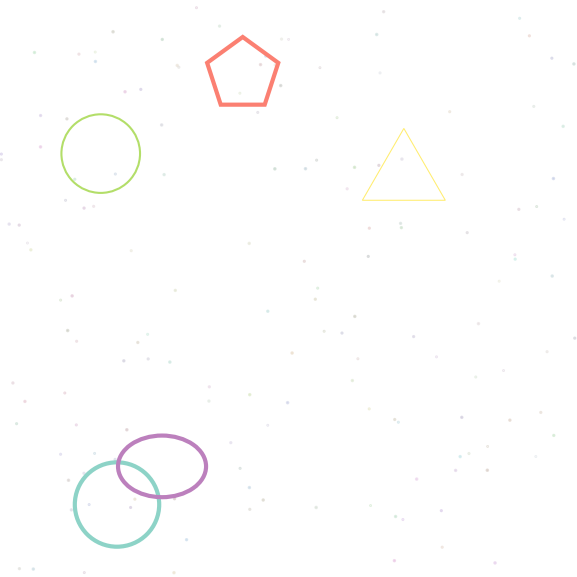[{"shape": "circle", "thickness": 2, "radius": 0.37, "center": [0.203, 0.126]}, {"shape": "pentagon", "thickness": 2, "radius": 0.32, "center": [0.42, 0.87]}, {"shape": "circle", "thickness": 1, "radius": 0.34, "center": [0.174, 0.733]}, {"shape": "oval", "thickness": 2, "radius": 0.38, "center": [0.281, 0.192]}, {"shape": "triangle", "thickness": 0.5, "radius": 0.41, "center": [0.699, 0.694]}]